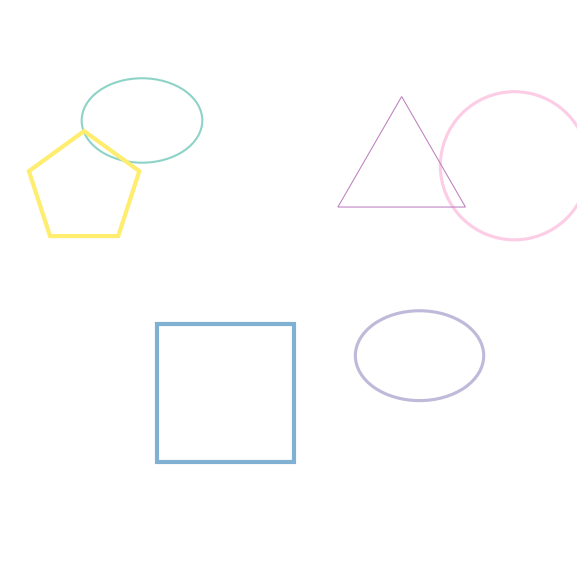[{"shape": "oval", "thickness": 1, "radius": 0.52, "center": [0.246, 0.791]}, {"shape": "oval", "thickness": 1.5, "radius": 0.56, "center": [0.726, 0.383]}, {"shape": "square", "thickness": 2, "radius": 0.59, "center": [0.391, 0.318]}, {"shape": "circle", "thickness": 1.5, "radius": 0.64, "center": [0.891, 0.712]}, {"shape": "triangle", "thickness": 0.5, "radius": 0.64, "center": [0.696, 0.704]}, {"shape": "pentagon", "thickness": 2, "radius": 0.5, "center": [0.146, 0.672]}]